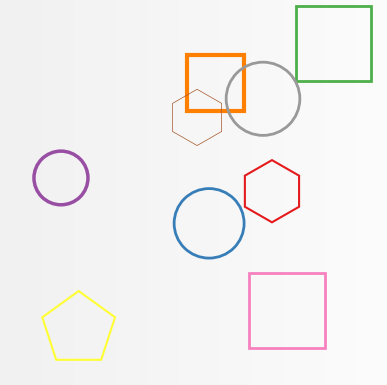[{"shape": "hexagon", "thickness": 1.5, "radius": 0.4, "center": [0.702, 0.503]}, {"shape": "circle", "thickness": 2, "radius": 0.45, "center": [0.54, 0.42]}, {"shape": "square", "thickness": 2, "radius": 0.49, "center": [0.861, 0.887]}, {"shape": "circle", "thickness": 2.5, "radius": 0.35, "center": [0.157, 0.538]}, {"shape": "square", "thickness": 3, "radius": 0.37, "center": [0.555, 0.784]}, {"shape": "pentagon", "thickness": 1.5, "radius": 0.49, "center": [0.203, 0.145]}, {"shape": "hexagon", "thickness": 0.5, "radius": 0.37, "center": [0.509, 0.695]}, {"shape": "square", "thickness": 2, "radius": 0.49, "center": [0.74, 0.194]}, {"shape": "circle", "thickness": 2, "radius": 0.48, "center": [0.679, 0.743]}]